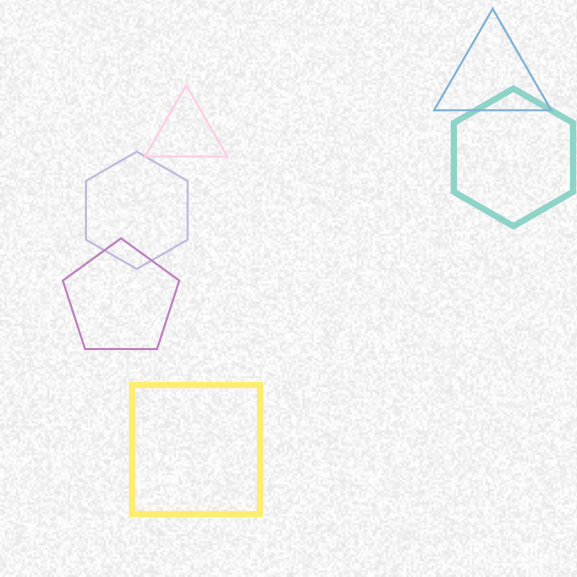[{"shape": "hexagon", "thickness": 3, "radius": 0.6, "center": [0.889, 0.727]}, {"shape": "hexagon", "thickness": 1, "radius": 0.51, "center": [0.237, 0.635]}, {"shape": "triangle", "thickness": 1, "radius": 0.59, "center": [0.853, 0.867]}, {"shape": "triangle", "thickness": 1, "radius": 0.41, "center": [0.322, 0.769]}, {"shape": "pentagon", "thickness": 1, "radius": 0.53, "center": [0.21, 0.481]}, {"shape": "square", "thickness": 3, "radius": 0.56, "center": [0.34, 0.221]}]